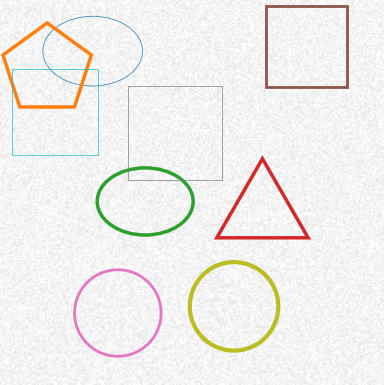[{"shape": "oval", "thickness": 0.5, "radius": 0.65, "center": [0.241, 0.867]}, {"shape": "pentagon", "thickness": 2.5, "radius": 0.6, "center": [0.123, 0.82]}, {"shape": "oval", "thickness": 2.5, "radius": 0.62, "center": [0.377, 0.477]}, {"shape": "triangle", "thickness": 2.5, "radius": 0.68, "center": [0.682, 0.451]}, {"shape": "square", "thickness": 2, "radius": 0.53, "center": [0.796, 0.878]}, {"shape": "circle", "thickness": 2, "radius": 0.56, "center": [0.306, 0.187]}, {"shape": "square", "thickness": 0.5, "radius": 0.61, "center": [0.454, 0.654]}, {"shape": "circle", "thickness": 3, "radius": 0.57, "center": [0.608, 0.204]}, {"shape": "square", "thickness": 0.5, "radius": 0.56, "center": [0.142, 0.709]}]